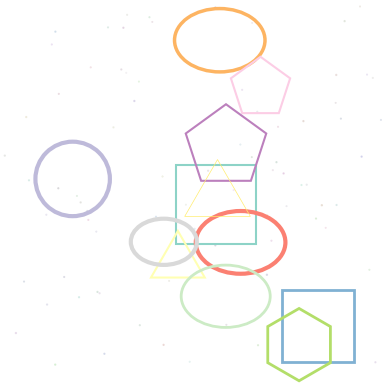[{"shape": "square", "thickness": 1.5, "radius": 0.52, "center": [0.561, 0.469]}, {"shape": "triangle", "thickness": 1.5, "radius": 0.4, "center": [0.462, 0.319]}, {"shape": "circle", "thickness": 3, "radius": 0.48, "center": [0.189, 0.535]}, {"shape": "oval", "thickness": 3, "radius": 0.58, "center": [0.625, 0.37]}, {"shape": "square", "thickness": 2, "radius": 0.47, "center": [0.826, 0.153]}, {"shape": "oval", "thickness": 2.5, "radius": 0.59, "center": [0.571, 0.895]}, {"shape": "hexagon", "thickness": 2, "radius": 0.47, "center": [0.777, 0.105]}, {"shape": "pentagon", "thickness": 1.5, "radius": 0.4, "center": [0.677, 0.772]}, {"shape": "oval", "thickness": 3, "radius": 0.43, "center": [0.425, 0.372]}, {"shape": "pentagon", "thickness": 1.5, "radius": 0.55, "center": [0.587, 0.619]}, {"shape": "oval", "thickness": 2, "radius": 0.58, "center": [0.586, 0.23]}, {"shape": "triangle", "thickness": 0.5, "radius": 0.49, "center": [0.565, 0.487]}]